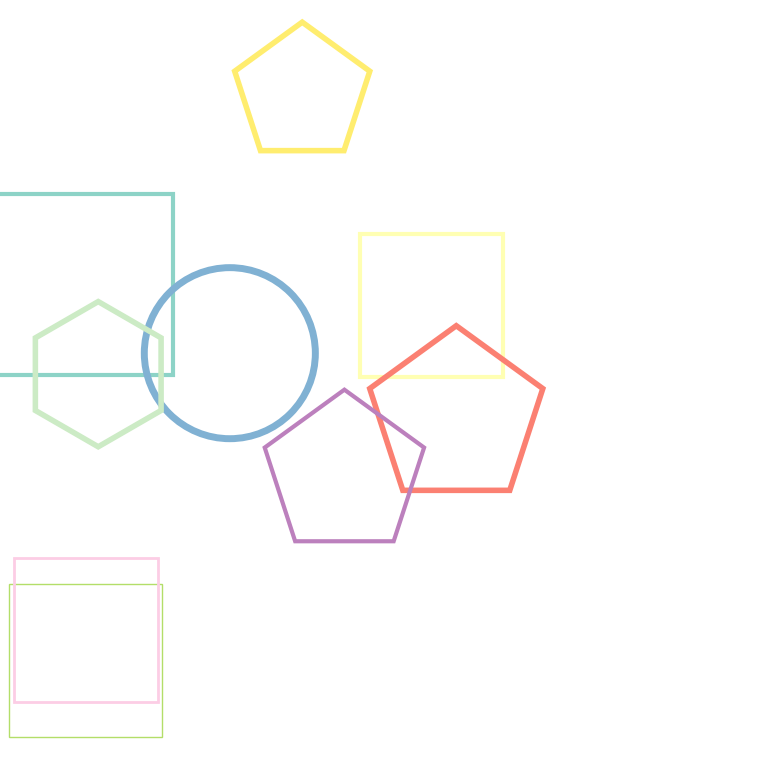[{"shape": "square", "thickness": 1.5, "radius": 0.59, "center": [0.107, 0.63]}, {"shape": "square", "thickness": 1.5, "radius": 0.47, "center": [0.56, 0.603]}, {"shape": "pentagon", "thickness": 2, "radius": 0.59, "center": [0.593, 0.459]}, {"shape": "circle", "thickness": 2.5, "radius": 0.56, "center": [0.298, 0.541]}, {"shape": "square", "thickness": 0.5, "radius": 0.5, "center": [0.111, 0.143]}, {"shape": "square", "thickness": 1, "radius": 0.47, "center": [0.112, 0.182]}, {"shape": "pentagon", "thickness": 1.5, "radius": 0.54, "center": [0.447, 0.385]}, {"shape": "hexagon", "thickness": 2, "radius": 0.47, "center": [0.128, 0.514]}, {"shape": "pentagon", "thickness": 2, "radius": 0.46, "center": [0.393, 0.879]}]